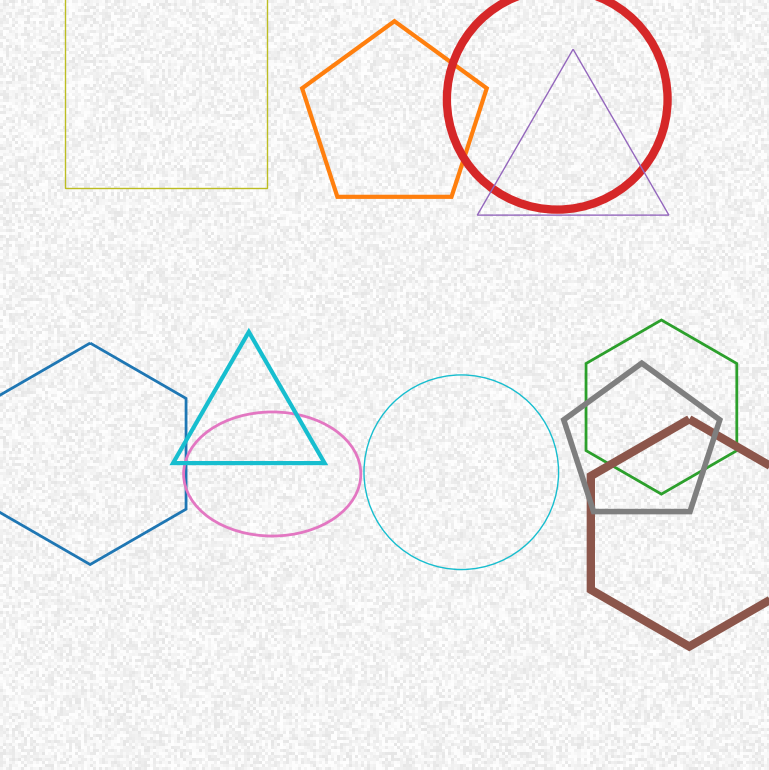[{"shape": "hexagon", "thickness": 1, "radius": 0.72, "center": [0.117, 0.411]}, {"shape": "pentagon", "thickness": 1.5, "radius": 0.63, "center": [0.512, 0.846]}, {"shape": "hexagon", "thickness": 1, "radius": 0.57, "center": [0.859, 0.471]}, {"shape": "circle", "thickness": 3, "radius": 0.72, "center": [0.724, 0.871]}, {"shape": "triangle", "thickness": 0.5, "radius": 0.72, "center": [0.744, 0.792]}, {"shape": "hexagon", "thickness": 3, "radius": 0.74, "center": [0.895, 0.308]}, {"shape": "oval", "thickness": 1, "radius": 0.58, "center": [0.354, 0.384]}, {"shape": "pentagon", "thickness": 2, "radius": 0.53, "center": [0.833, 0.422]}, {"shape": "square", "thickness": 0.5, "radius": 0.65, "center": [0.216, 0.886]}, {"shape": "triangle", "thickness": 1.5, "radius": 0.57, "center": [0.323, 0.455]}, {"shape": "circle", "thickness": 0.5, "radius": 0.63, "center": [0.599, 0.387]}]